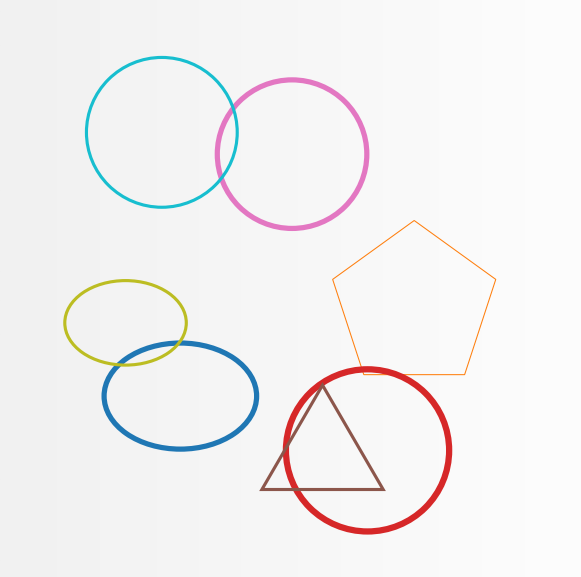[{"shape": "oval", "thickness": 2.5, "radius": 0.66, "center": [0.31, 0.313]}, {"shape": "pentagon", "thickness": 0.5, "radius": 0.74, "center": [0.713, 0.47]}, {"shape": "circle", "thickness": 3, "radius": 0.7, "center": [0.632, 0.219]}, {"shape": "triangle", "thickness": 1.5, "radius": 0.6, "center": [0.555, 0.212]}, {"shape": "circle", "thickness": 2.5, "radius": 0.64, "center": [0.502, 0.732]}, {"shape": "oval", "thickness": 1.5, "radius": 0.52, "center": [0.216, 0.44]}, {"shape": "circle", "thickness": 1.5, "radius": 0.65, "center": [0.278, 0.77]}]